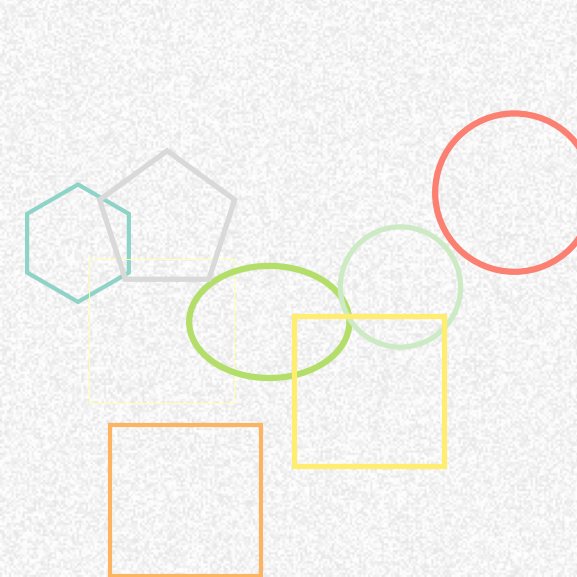[{"shape": "hexagon", "thickness": 2, "radius": 0.51, "center": [0.135, 0.578]}, {"shape": "square", "thickness": 0.5, "radius": 0.63, "center": [0.28, 0.426]}, {"shape": "circle", "thickness": 3, "radius": 0.69, "center": [0.891, 0.666]}, {"shape": "square", "thickness": 2, "radius": 0.65, "center": [0.321, 0.133]}, {"shape": "oval", "thickness": 3, "radius": 0.69, "center": [0.466, 0.442]}, {"shape": "pentagon", "thickness": 2.5, "radius": 0.61, "center": [0.289, 0.615]}, {"shape": "circle", "thickness": 2.5, "radius": 0.52, "center": [0.693, 0.502]}, {"shape": "square", "thickness": 2.5, "radius": 0.65, "center": [0.639, 0.322]}]